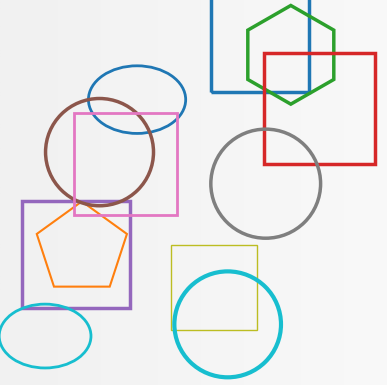[{"shape": "square", "thickness": 2.5, "radius": 0.64, "center": [0.671, 0.89]}, {"shape": "oval", "thickness": 2, "radius": 0.63, "center": [0.354, 0.741]}, {"shape": "pentagon", "thickness": 1.5, "radius": 0.61, "center": [0.211, 0.354]}, {"shape": "hexagon", "thickness": 2.5, "radius": 0.64, "center": [0.75, 0.858]}, {"shape": "square", "thickness": 2.5, "radius": 0.72, "center": [0.824, 0.718]}, {"shape": "square", "thickness": 2.5, "radius": 0.7, "center": [0.196, 0.339]}, {"shape": "circle", "thickness": 2.5, "radius": 0.7, "center": [0.257, 0.605]}, {"shape": "square", "thickness": 2, "radius": 0.66, "center": [0.323, 0.575]}, {"shape": "circle", "thickness": 2.5, "radius": 0.71, "center": [0.686, 0.523]}, {"shape": "square", "thickness": 1, "radius": 0.55, "center": [0.552, 0.253]}, {"shape": "circle", "thickness": 3, "radius": 0.69, "center": [0.588, 0.158]}, {"shape": "oval", "thickness": 2, "radius": 0.59, "center": [0.116, 0.127]}]